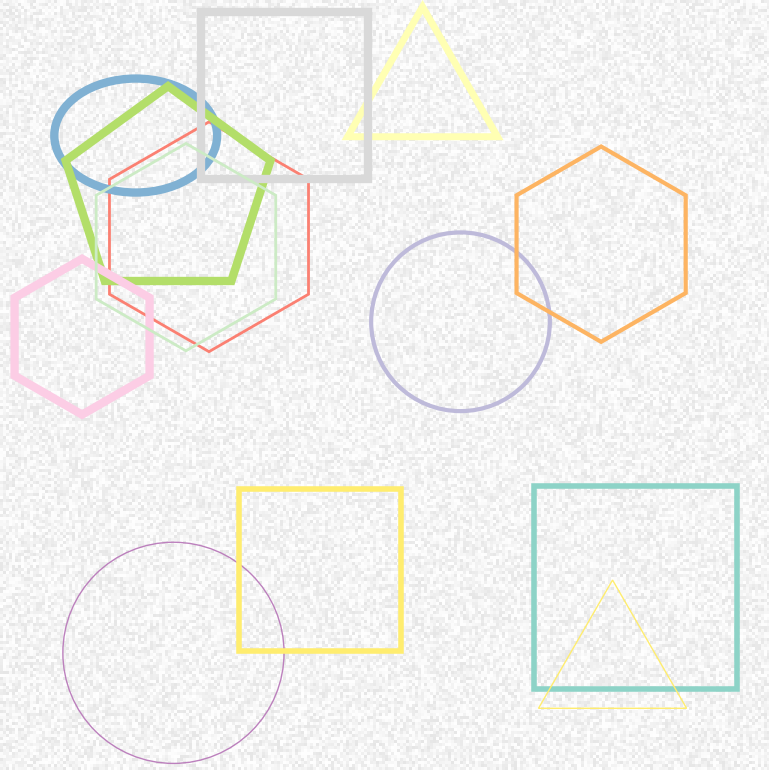[{"shape": "square", "thickness": 2, "radius": 0.66, "center": [0.825, 0.238]}, {"shape": "triangle", "thickness": 2.5, "radius": 0.56, "center": [0.549, 0.879]}, {"shape": "circle", "thickness": 1.5, "radius": 0.58, "center": [0.598, 0.582]}, {"shape": "hexagon", "thickness": 1, "radius": 0.75, "center": [0.271, 0.693]}, {"shape": "oval", "thickness": 3, "radius": 0.53, "center": [0.176, 0.824]}, {"shape": "hexagon", "thickness": 1.5, "radius": 0.63, "center": [0.781, 0.683]}, {"shape": "pentagon", "thickness": 3, "radius": 0.7, "center": [0.218, 0.748]}, {"shape": "hexagon", "thickness": 3, "radius": 0.51, "center": [0.107, 0.563]}, {"shape": "square", "thickness": 3, "radius": 0.54, "center": [0.369, 0.876]}, {"shape": "circle", "thickness": 0.5, "radius": 0.72, "center": [0.225, 0.152]}, {"shape": "hexagon", "thickness": 1, "radius": 0.67, "center": [0.241, 0.679]}, {"shape": "square", "thickness": 2, "radius": 0.53, "center": [0.415, 0.26]}, {"shape": "triangle", "thickness": 0.5, "radius": 0.56, "center": [0.796, 0.136]}]